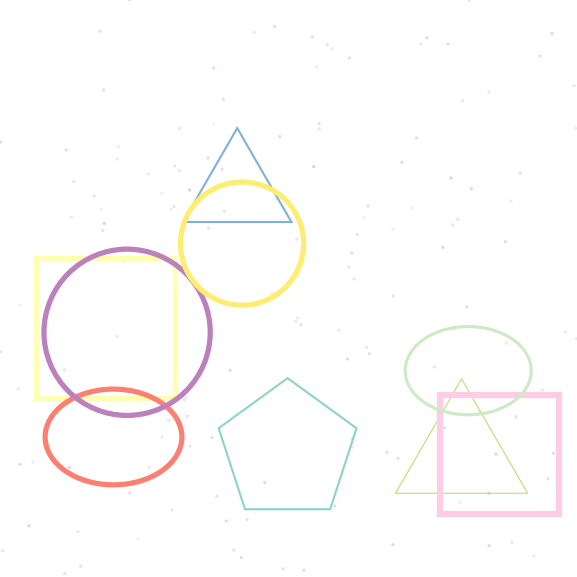[{"shape": "pentagon", "thickness": 1, "radius": 0.63, "center": [0.498, 0.219]}, {"shape": "square", "thickness": 2.5, "radius": 0.61, "center": [0.183, 0.432]}, {"shape": "oval", "thickness": 2.5, "radius": 0.59, "center": [0.197, 0.242]}, {"shape": "triangle", "thickness": 1, "radius": 0.54, "center": [0.411, 0.669]}, {"shape": "triangle", "thickness": 0.5, "radius": 0.66, "center": [0.799, 0.211]}, {"shape": "square", "thickness": 3, "radius": 0.52, "center": [0.866, 0.213]}, {"shape": "circle", "thickness": 2.5, "radius": 0.72, "center": [0.22, 0.424]}, {"shape": "oval", "thickness": 1.5, "radius": 0.55, "center": [0.811, 0.357]}, {"shape": "circle", "thickness": 2.5, "radius": 0.53, "center": [0.419, 0.577]}]